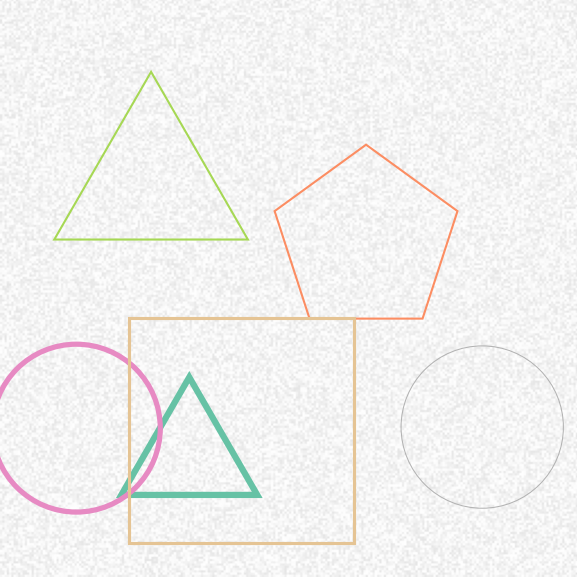[{"shape": "triangle", "thickness": 3, "radius": 0.68, "center": [0.328, 0.21]}, {"shape": "pentagon", "thickness": 1, "radius": 0.83, "center": [0.634, 0.582]}, {"shape": "circle", "thickness": 2.5, "radius": 0.73, "center": [0.132, 0.258]}, {"shape": "triangle", "thickness": 1, "radius": 0.97, "center": [0.262, 0.681]}, {"shape": "square", "thickness": 1.5, "radius": 0.97, "center": [0.418, 0.253]}, {"shape": "circle", "thickness": 0.5, "radius": 0.7, "center": [0.835, 0.26]}]